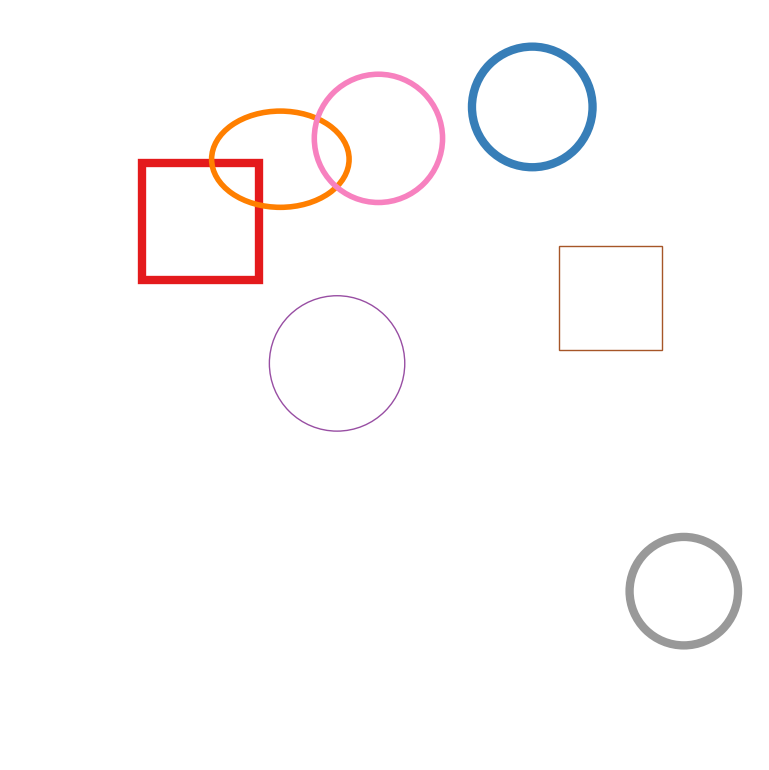[{"shape": "square", "thickness": 3, "radius": 0.38, "center": [0.26, 0.712]}, {"shape": "circle", "thickness": 3, "radius": 0.39, "center": [0.691, 0.861]}, {"shape": "circle", "thickness": 0.5, "radius": 0.44, "center": [0.438, 0.528]}, {"shape": "oval", "thickness": 2, "radius": 0.45, "center": [0.364, 0.793]}, {"shape": "square", "thickness": 0.5, "radius": 0.34, "center": [0.793, 0.613]}, {"shape": "circle", "thickness": 2, "radius": 0.42, "center": [0.491, 0.82]}, {"shape": "circle", "thickness": 3, "radius": 0.35, "center": [0.888, 0.232]}]